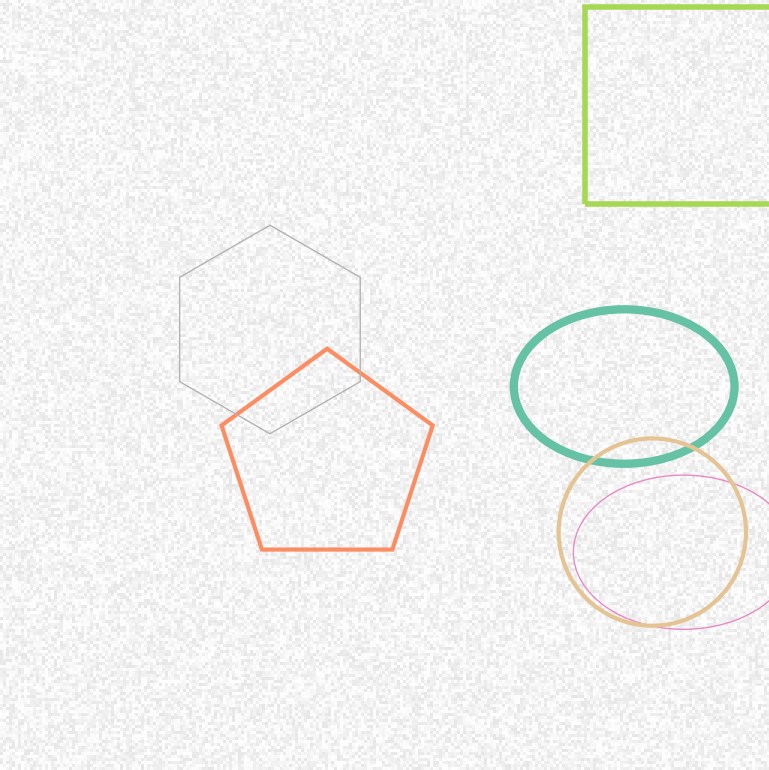[{"shape": "oval", "thickness": 3, "radius": 0.72, "center": [0.811, 0.498]}, {"shape": "pentagon", "thickness": 1.5, "radius": 0.72, "center": [0.425, 0.403]}, {"shape": "oval", "thickness": 0.5, "radius": 0.72, "center": [0.888, 0.283]}, {"shape": "square", "thickness": 2, "radius": 0.64, "center": [0.888, 0.863]}, {"shape": "circle", "thickness": 1.5, "radius": 0.61, "center": [0.847, 0.309]}, {"shape": "hexagon", "thickness": 0.5, "radius": 0.68, "center": [0.351, 0.572]}]